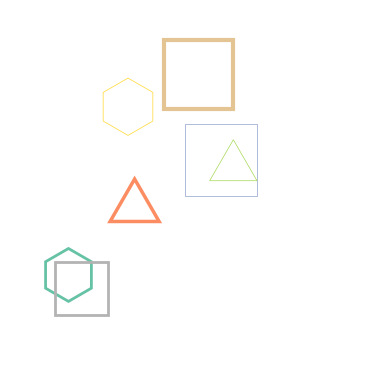[{"shape": "hexagon", "thickness": 2, "radius": 0.34, "center": [0.178, 0.286]}, {"shape": "triangle", "thickness": 2.5, "radius": 0.37, "center": [0.35, 0.461]}, {"shape": "square", "thickness": 0.5, "radius": 0.47, "center": [0.573, 0.585]}, {"shape": "triangle", "thickness": 0.5, "radius": 0.35, "center": [0.606, 0.566]}, {"shape": "hexagon", "thickness": 0.5, "radius": 0.37, "center": [0.332, 0.723]}, {"shape": "square", "thickness": 3, "radius": 0.44, "center": [0.516, 0.806]}, {"shape": "square", "thickness": 2, "radius": 0.34, "center": [0.211, 0.25]}]